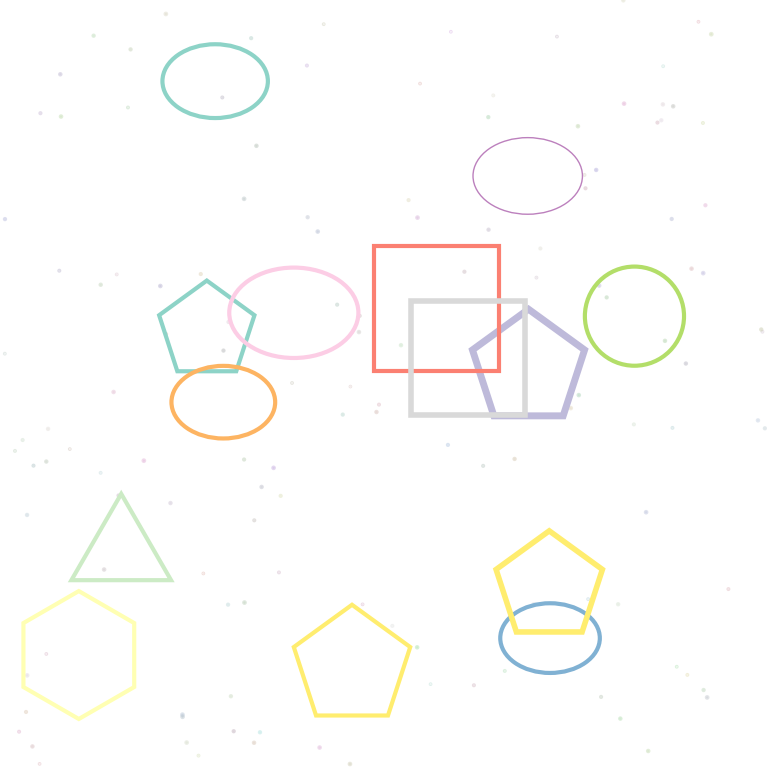[{"shape": "oval", "thickness": 1.5, "radius": 0.34, "center": [0.279, 0.895]}, {"shape": "pentagon", "thickness": 1.5, "radius": 0.33, "center": [0.269, 0.571]}, {"shape": "hexagon", "thickness": 1.5, "radius": 0.42, "center": [0.102, 0.149]}, {"shape": "pentagon", "thickness": 2.5, "radius": 0.38, "center": [0.686, 0.522]}, {"shape": "square", "thickness": 1.5, "radius": 0.41, "center": [0.567, 0.599]}, {"shape": "oval", "thickness": 1.5, "radius": 0.32, "center": [0.714, 0.171]}, {"shape": "oval", "thickness": 1.5, "radius": 0.34, "center": [0.29, 0.478]}, {"shape": "circle", "thickness": 1.5, "radius": 0.32, "center": [0.824, 0.589]}, {"shape": "oval", "thickness": 1.5, "radius": 0.42, "center": [0.382, 0.594]}, {"shape": "square", "thickness": 2, "radius": 0.37, "center": [0.608, 0.535]}, {"shape": "oval", "thickness": 0.5, "radius": 0.36, "center": [0.685, 0.772]}, {"shape": "triangle", "thickness": 1.5, "radius": 0.37, "center": [0.157, 0.284]}, {"shape": "pentagon", "thickness": 2, "radius": 0.36, "center": [0.713, 0.238]}, {"shape": "pentagon", "thickness": 1.5, "radius": 0.4, "center": [0.457, 0.135]}]